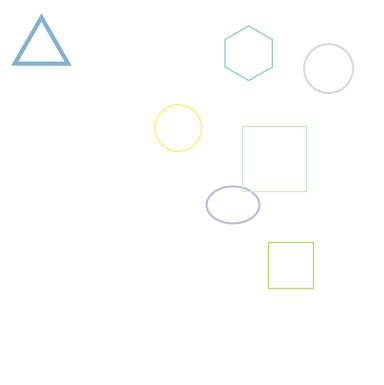[{"shape": "hexagon", "thickness": 1, "radius": 0.35, "center": [0.646, 0.862]}, {"shape": "oval", "thickness": 1.5, "radius": 0.34, "center": [0.605, 0.468]}, {"shape": "triangle", "thickness": 3, "radius": 0.4, "center": [0.108, 0.875]}, {"shape": "square", "thickness": 1, "radius": 0.29, "center": [0.755, 0.312]}, {"shape": "circle", "thickness": 1.5, "radius": 0.32, "center": [0.853, 0.822]}, {"shape": "square", "thickness": 1, "radius": 0.42, "center": [0.712, 0.587]}, {"shape": "circle", "thickness": 1, "radius": 0.3, "center": [0.463, 0.667]}]